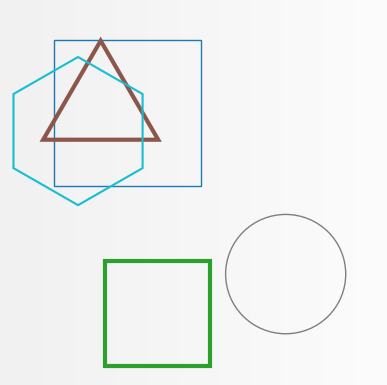[{"shape": "square", "thickness": 1, "radius": 0.95, "center": [0.329, 0.707]}, {"shape": "square", "thickness": 3, "radius": 0.68, "center": [0.406, 0.186]}, {"shape": "triangle", "thickness": 3, "radius": 0.86, "center": [0.26, 0.723]}, {"shape": "circle", "thickness": 1, "radius": 0.77, "center": [0.737, 0.288]}, {"shape": "hexagon", "thickness": 1.5, "radius": 0.96, "center": [0.201, 0.66]}]